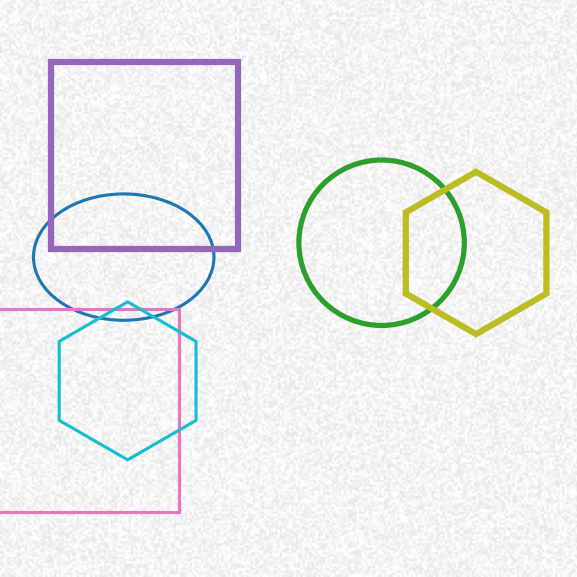[{"shape": "oval", "thickness": 1.5, "radius": 0.78, "center": [0.214, 0.554]}, {"shape": "circle", "thickness": 2.5, "radius": 0.72, "center": [0.661, 0.579]}, {"shape": "square", "thickness": 3, "radius": 0.81, "center": [0.25, 0.729]}, {"shape": "square", "thickness": 1.5, "radius": 0.88, "center": [0.134, 0.288]}, {"shape": "hexagon", "thickness": 3, "radius": 0.7, "center": [0.824, 0.561]}, {"shape": "hexagon", "thickness": 1.5, "radius": 0.68, "center": [0.221, 0.34]}]